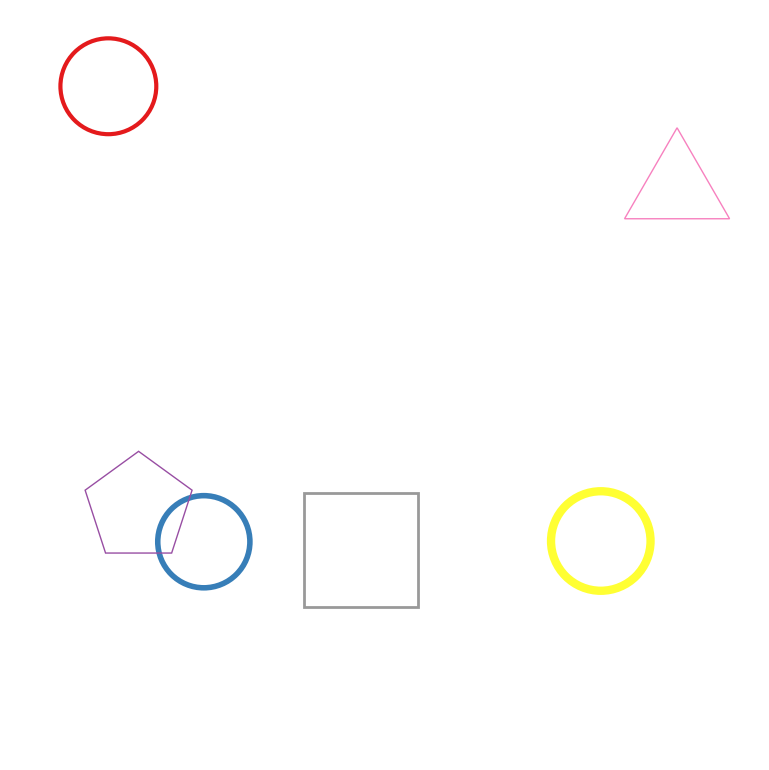[{"shape": "circle", "thickness": 1.5, "radius": 0.31, "center": [0.141, 0.888]}, {"shape": "circle", "thickness": 2, "radius": 0.3, "center": [0.265, 0.296]}, {"shape": "pentagon", "thickness": 0.5, "radius": 0.37, "center": [0.18, 0.341]}, {"shape": "circle", "thickness": 3, "radius": 0.32, "center": [0.78, 0.297]}, {"shape": "triangle", "thickness": 0.5, "radius": 0.39, "center": [0.879, 0.755]}, {"shape": "square", "thickness": 1, "radius": 0.37, "center": [0.468, 0.285]}]